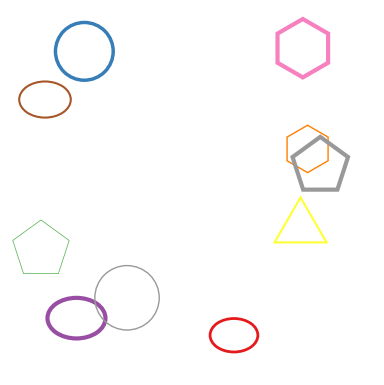[{"shape": "oval", "thickness": 2, "radius": 0.31, "center": [0.608, 0.129]}, {"shape": "circle", "thickness": 2.5, "radius": 0.37, "center": [0.219, 0.867]}, {"shape": "pentagon", "thickness": 0.5, "radius": 0.39, "center": [0.106, 0.352]}, {"shape": "oval", "thickness": 3, "radius": 0.38, "center": [0.199, 0.174]}, {"shape": "hexagon", "thickness": 1, "radius": 0.31, "center": [0.799, 0.613]}, {"shape": "triangle", "thickness": 1.5, "radius": 0.39, "center": [0.781, 0.409]}, {"shape": "oval", "thickness": 1.5, "radius": 0.33, "center": [0.117, 0.741]}, {"shape": "hexagon", "thickness": 3, "radius": 0.38, "center": [0.787, 0.875]}, {"shape": "circle", "thickness": 1, "radius": 0.42, "center": [0.33, 0.226]}, {"shape": "pentagon", "thickness": 3, "radius": 0.38, "center": [0.832, 0.569]}]